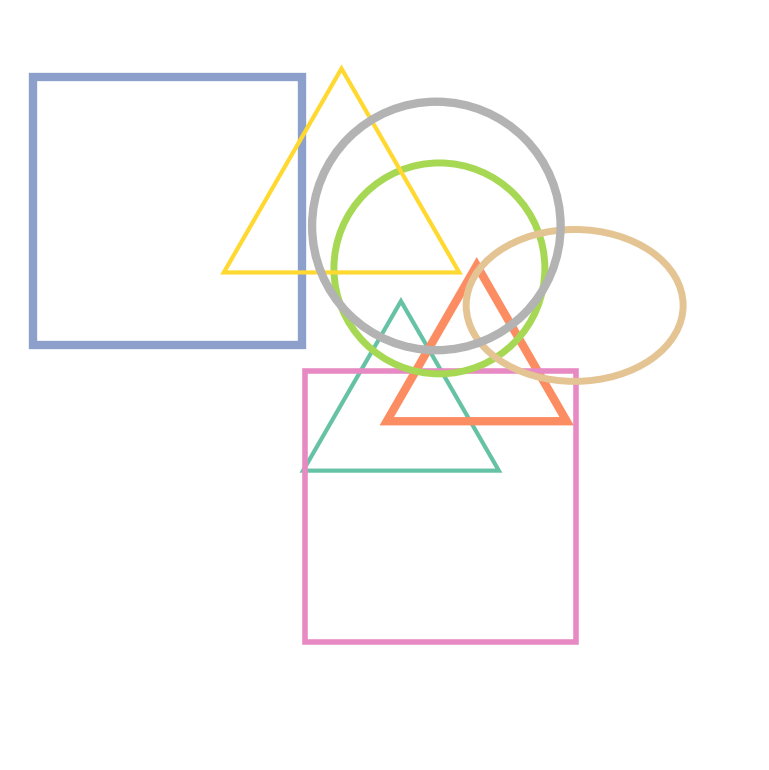[{"shape": "triangle", "thickness": 1.5, "radius": 0.73, "center": [0.521, 0.462]}, {"shape": "triangle", "thickness": 3, "radius": 0.67, "center": [0.619, 0.52]}, {"shape": "square", "thickness": 3, "radius": 0.87, "center": [0.218, 0.726]}, {"shape": "square", "thickness": 2, "radius": 0.88, "center": [0.572, 0.342]}, {"shape": "circle", "thickness": 2.5, "radius": 0.68, "center": [0.571, 0.651]}, {"shape": "triangle", "thickness": 1.5, "radius": 0.88, "center": [0.444, 0.734]}, {"shape": "oval", "thickness": 2.5, "radius": 0.7, "center": [0.746, 0.603]}, {"shape": "circle", "thickness": 3, "radius": 0.81, "center": [0.567, 0.707]}]